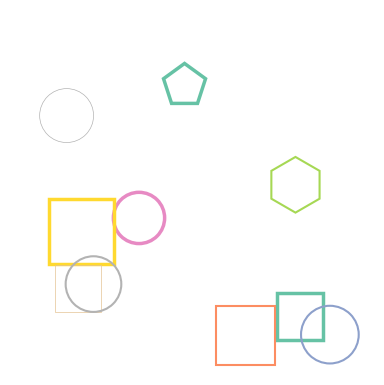[{"shape": "square", "thickness": 2.5, "radius": 0.3, "center": [0.779, 0.177]}, {"shape": "pentagon", "thickness": 2.5, "radius": 0.29, "center": [0.479, 0.778]}, {"shape": "square", "thickness": 1.5, "radius": 0.38, "center": [0.637, 0.128]}, {"shape": "circle", "thickness": 1.5, "radius": 0.37, "center": [0.857, 0.131]}, {"shape": "circle", "thickness": 2.5, "radius": 0.33, "center": [0.361, 0.434]}, {"shape": "hexagon", "thickness": 1.5, "radius": 0.36, "center": [0.767, 0.52]}, {"shape": "square", "thickness": 2.5, "radius": 0.42, "center": [0.212, 0.399]}, {"shape": "square", "thickness": 0.5, "radius": 0.3, "center": [0.202, 0.251]}, {"shape": "circle", "thickness": 0.5, "radius": 0.35, "center": [0.173, 0.7]}, {"shape": "circle", "thickness": 1.5, "radius": 0.36, "center": [0.243, 0.262]}]